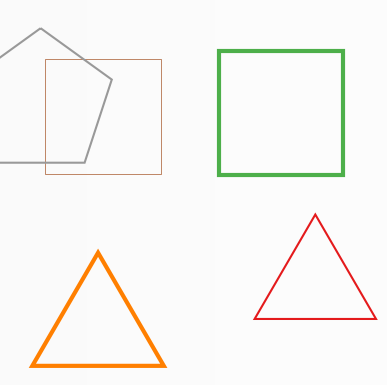[{"shape": "triangle", "thickness": 1.5, "radius": 0.9, "center": [0.814, 0.262]}, {"shape": "square", "thickness": 3, "radius": 0.8, "center": [0.725, 0.706]}, {"shape": "triangle", "thickness": 3, "radius": 0.98, "center": [0.253, 0.148]}, {"shape": "square", "thickness": 0.5, "radius": 0.74, "center": [0.266, 0.697]}, {"shape": "pentagon", "thickness": 1.5, "radius": 0.97, "center": [0.105, 0.734]}]